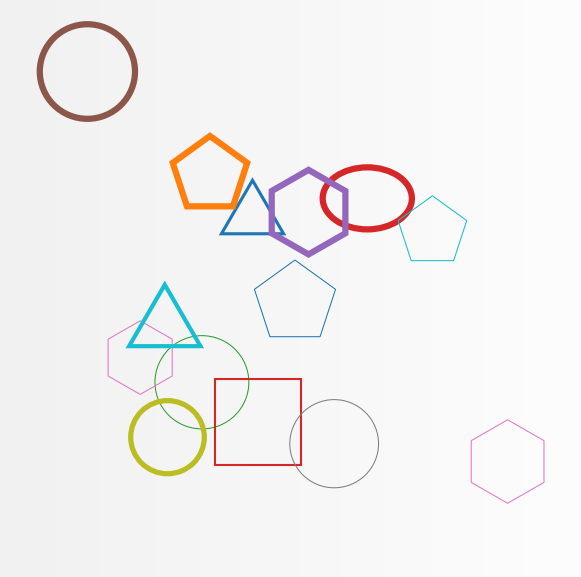[{"shape": "pentagon", "thickness": 0.5, "radius": 0.37, "center": [0.507, 0.475]}, {"shape": "triangle", "thickness": 1.5, "radius": 0.31, "center": [0.434, 0.625]}, {"shape": "pentagon", "thickness": 3, "radius": 0.34, "center": [0.361, 0.696]}, {"shape": "circle", "thickness": 0.5, "radius": 0.4, "center": [0.347, 0.337]}, {"shape": "square", "thickness": 1, "radius": 0.37, "center": [0.444, 0.268]}, {"shape": "oval", "thickness": 3, "radius": 0.38, "center": [0.632, 0.656]}, {"shape": "hexagon", "thickness": 3, "radius": 0.37, "center": [0.531, 0.632]}, {"shape": "circle", "thickness": 3, "radius": 0.41, "center": [0.15, 0.875]}, {"shape": "hexagon", "thickness": 0.5, "radius": 0.32, "center": [0.241, 0.38]}, {"shape": "hexagon", "thickness": 0.5, "radius": 0.36, "center": [0.873, 0.2]}, {"shape": "circle", "thickness": 0.5, "radius": 0.38, "center": [0.575, 0.231]}, {"shape": "circle", "thickness": 2.5, "radius": 0.32, "center": [0.288, 0.242]}, {"shape": "triangle", "thickness": 2, "radius": 0.35, "center": [0.283, 0.435]}, {"shape": "pentagon", "thickness": 0.5, "radius": 0.31, "center": [0.744, 0.598]}]